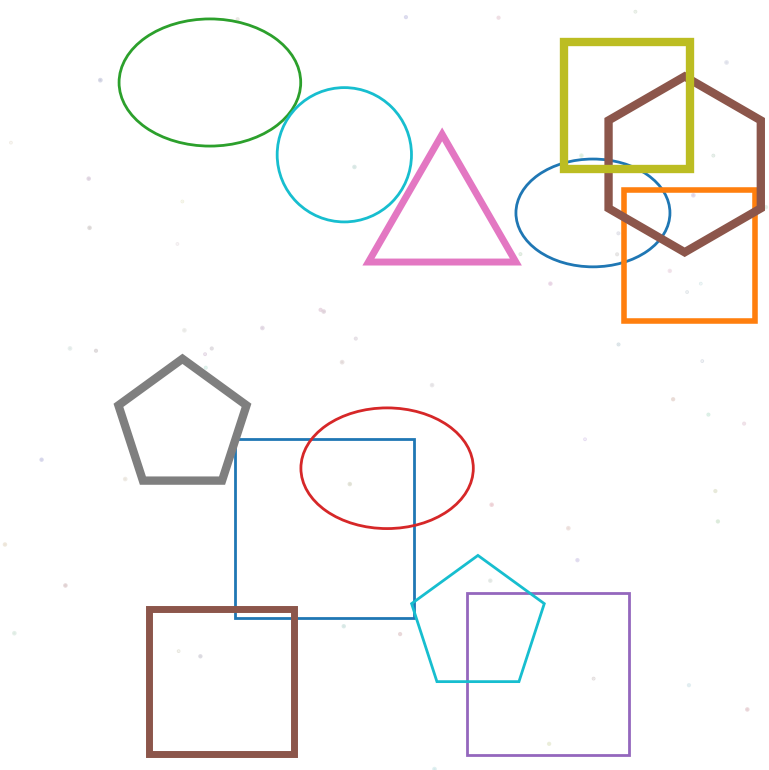[{"shape": "oval", "thickness": 1, "radius": 0.5, "center": [0.77, 0.723]}, {"shape": "square", "thickness": 1, "radius": 0.58, "center": [0.421, 0.313]}, {"shape": "square", "thickness": 2, "radius": 0.43, "center": [0.895, 0.668]}, {"shape": "oval", "thickness": 1, "radius": 0.59, "center": [0.273, 0.893]}, {"shape": "oval", "thickness": 1, "radius": 0.56, "center": [0.503, 0.392]}, {"shape": "square", "thickness": 1, "radius": 0.53, "center": [0.712, 0.125]}, {"shape": "square", "thickness": 2.5, "radius": 0.47, "center": [0.287, 0.115]}, {"shape": "hexagon", "thickness": 3, "radius": 0.57, "center": [0.889, 0.787]}, {"shape": "triangle", "thickness": 2.5, "radius": 0.55, "center": [0.574, 0.715]}, {"shape": "pentagon", "thickness": 3, "radius": 0.44, "center": [0.237, 0.447]}, {"shape": "square", "thickness": 3, "radius": 0.41, "center": [0.814, 0.863]}, {"shape": "pentagon", "thickness": 1, "radius": 0.45, "center": [0.621, 0.188]}, {"shape": "circle", "thickness": 1, "radius": 0.44, "center": [0.447, 0.799]}]